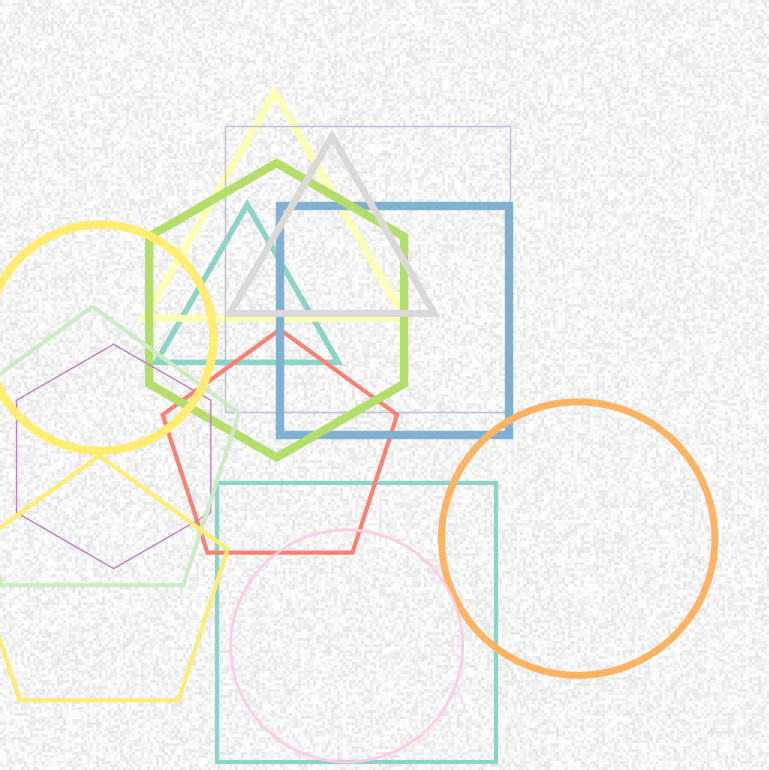[{"shape": "triangle", "thickness": 2, "radius": 0.68, "center": [0.321, 0.598]}, {"shape": "square", "thickness": 1.5, "radius": 0.91, "center": [0.463, 0.192]}, {"shape": "triangle", "thickness": 2.5, "radius": 0.98, "center": [0.357, 0.684]}, {"shape": "square", "thickness": 0.5, "radius": 0.93, "center": [0.477, 0.651]}, {"shape": "pentagon", "thickness": 1.5, "radius": 0.8, "center": [0.364, 0.412]}, {"shape": "square", "thickness": 3, "radius": 0.74, "center": [0.513, 0.584]}, {"shape": "circle", "thickness": 2.5, "radius": 0.89, "center": [0.751, 0.3]}, {"shape": "hexagon", "thickness": 3, "radius": 0.96, "center": [0.359, 0.597]}, {"shape": "circle", "thickness": 1, "radius": 0.75, "center": [0.45, 0.161]}, {"shape": "triangle", "thickness": 2.5, "radius": 0.77, "center": [0.431, 0.67]}, {"shape": "hexagon", "thickness": 0.5, "radius": 0.73, "center": [0.148, 0.407]}, {"shape": "pentagon", "thickness": 1.5, "radius": 1.0, "center": [0.12, 0.402]}, {"shape": "pentagon", "thickness": 1.5, "radius": 0.88, "center": [0.129, 0.233]}, {"shape": "circle", "thickness": 3, "radius": 0.73, "center": [0.13, 0.561]}]